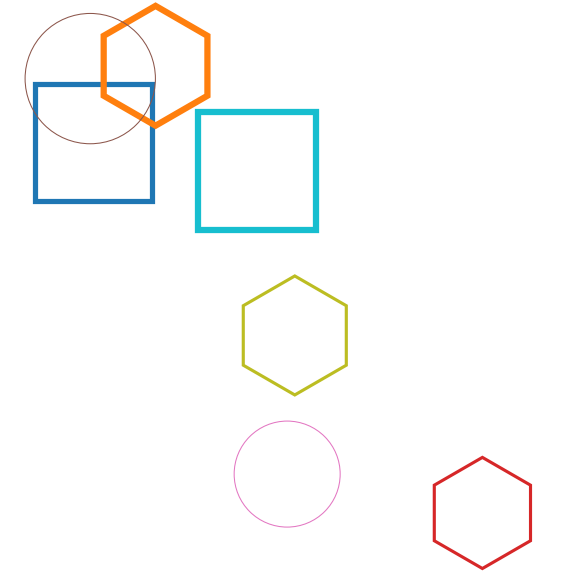[{"shape": "square", "thickness": 2.5, "radius": 0.51, "center": [0.162, 0.752]}, {"shape": "hexagon", "thickness": 3, "radius": 0.52, "center": [0.269, 0.885]}, {"shape": "hexagon", "thickness": 1.5, "radius": 0.48, "center": [0.835, 0.111]}, {"shape": "circle", "thickness": 0.5, "radius": 0.56, "center": [0.156, 0.863]}, {"shape": "circle", "thickness": 0.5, "radius": 0.46, "center": [0.497, 0.178]}, {"shape": "hexagon", "thickness": 1.5, "radius": 0.52, "center": [0.51, 0.418]}, {"shape": "square", "thickness": 3, "radius": 0.51, "center": [0.445, 0.704]}]